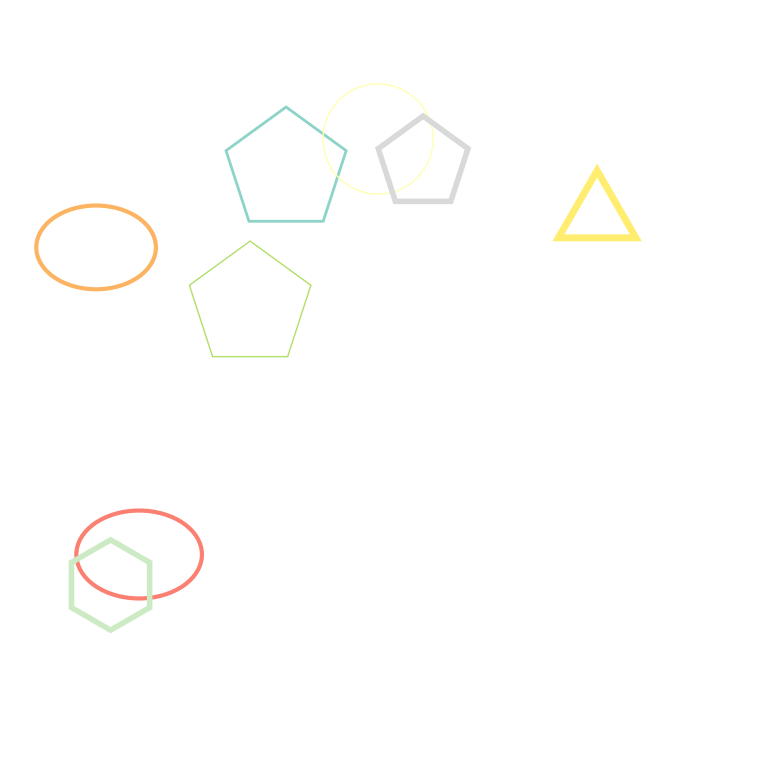[{"shape": "pentagon", "thickness": 1, "radius": 0.41, "center": [0.372, 0.779]}, {"shape": "circle", "thickness": 0.5, "radius": 0.36, "center": [0.491, 0.819]}, {"shape": "oval", "thickness": 1.5, "radius": 0.41, "center": [0.181, 0.28]}, {"shape": "oval", "thickness": 1.5, "radius": 0.39, "center": [0.125, 0.679]}, {"shape": "pentagon", "thickness": 0.5, "radius": 0.41, "center": [0.325, 0.604]}, {"shape": "pentagon", "thickness": 2, "radius": 0.31, "center": [0.549, 0.788]}, {"shape": "hexagon", "thickness": 2, "radius": 0.29, "center": [0.144, 0.24]}, {"shape": "triangle", "thickness": 2.5, "radius": 0.29, "center": [0.776, 0.72]}]